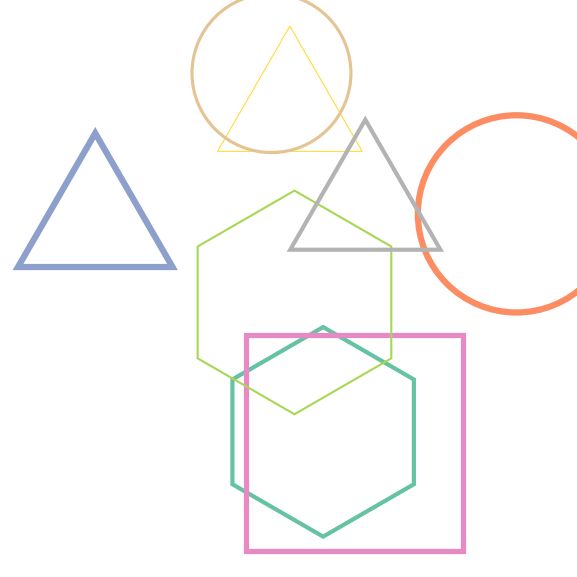[{"shape": "hexagon", "thickness": 2, "radius": 0.91, "center": [0.56, 0.251]}, {"shape": "circle", "thickness": 3, "radius": 0.85, "center": [0.894, 0.629]}, {"shape": "triangle", "thickness": 3, "radius": 0.77, "center": [0.165, 0.614]}, {"shape": "square", "thickness": 2.5, "radius": 0.94, "center": [0.614, 0.232]}, {"shape": "hexagon", "thickness": 1, "radius": 0.97, "center": [0.51, 0.475]}, {"shape": "triangle", "thickness": 0.5, "radius": 0.72, "center": [0.502, 0.809]}, {"shape": "circle", "thickness": 1.5, "radius": 0.69, "center": [0.47, 0.873]}, {"shape": "triangle", "thickness": 2, "radius": 0.75, "center": [0.633, 0.642]}]